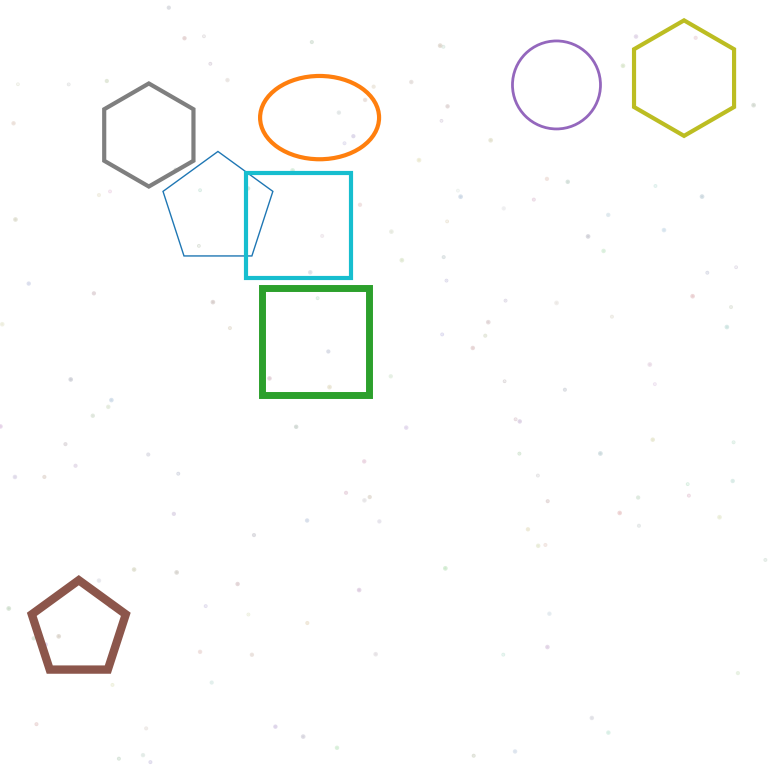[{"shape": "pentagon", "thickness": 0.5, "radius": 0.38, "center": [0.283, 0.728]}, {"shape": "oval", "thickness": 1.5, "radius": 0.39, "center": [0.415, 0.847]}, {"shape": "square", "thickness": 2.5, "radius": 0.35, "center": [0.409, 0.557]}, {"shape": "circle", "thickness": 1, "radius": 0.29, "center": [0.723, 0.89]}, {"shape": "pentagon", "thickness": 3, "radius": 0.32, "center": [0.102, 0.182]}, {"shape": "hexagon", "thickness": 1.5, "radius": 0.33, "center": [0.193, 0.825]}, {"shape": "hexagon", "thickness": 1.5, "radius": 0.38, "center": [0.888, 0.899]}, {"shape": "square", "thickness": 1.5, "radius": 0.34, "center": [0.388, 0.707]}]